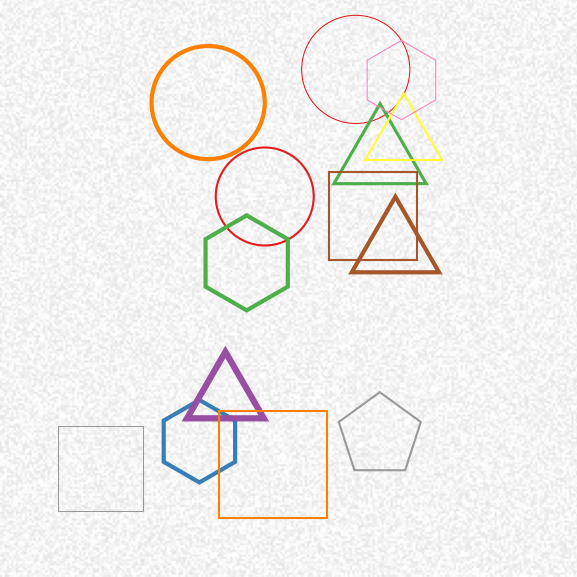[{"shape": "circle", "thickness": 0.5, "radius": 0.47, "center": [0.616, 0.879]}, {"shape": "circle", "thickness": 1, "radius": 0.42, "center": [0.458, 0.659]}, {"shape": "hexagon", "thickness": 2, "radius": 0.36, "center": [0.345, 0.235]}, {"shape": "triangle", "thickness": 1.5, "radius": 0.46, "center": [0.658, 0.727]}, {"shape": "hexagon", "thickness": 2, "radius": 0.41, "center": [0.427, 0.544]}, {"shape": "triangle", "thickness": 3, "radius": 0.38, "center": [0.39, 0.313]}, {"shape": "circle", "thickness": 2, "radius": 0.49, "center": [0.36, 0.822]}, {"shape": "square", "thickness": 1, "radius": 0.46, "center": [0.473, 0.195]}, {"shape": "triangle", "thickness": 1, "radius": 0.38, "center": [0.699, 0.761]}, {"shape": "square", "thickness": 1, "radius": 0.38, "center": [0.646, 0.625]}, {"shape": "triangle", "thickness": 2, "radius": 0.44, "center": [0.685, 0.571]}, {"shape": "hexagon", "thickness": 0.5, "radius": 0.34, "center": [0.695, 0.86]}, {"shape": "pentagon", "thickness": 1, "radius": 0.37, "center": [0.658, 0.245]}, {"shape": "square", "thickness": 0.5, "radius": 0.37, "center": [0.174, 0.187]}]